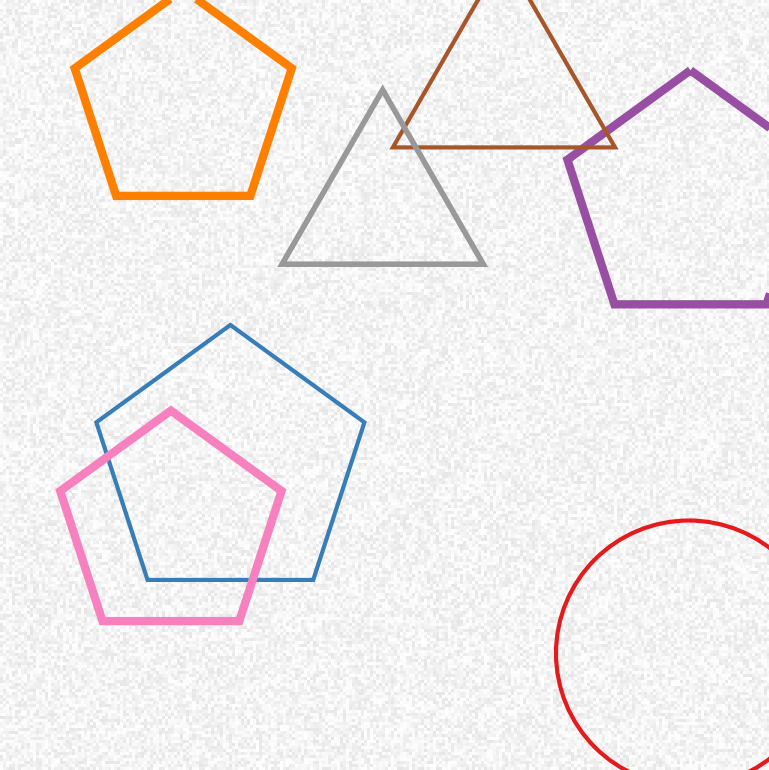[{"shape": "circle", "thickness": 1.5, "radius": 0.86, "center": [0.895, 0.152]}, {"shape": "pentagon", "thickness": 1.5, "radius": 0.92, "center": [0.299, 0.395]}, {"shape": "pentagon", "thickness": 3, "radius": 0.84, "center": [0.897, 0.741]}, {"shape": "pentagon", "thickness": 3, "radius": 0.74, "center": [0.238, 0.866]}, {"shape": "triangle", "thickness": 1.5, "radius": 0.83, "center": [0.654, 0.892]}, {"shape": "pentagon", "thickness": 3, "radius": 0.76, "center": [0.222, 0.316]}, {"shape": "triangle", "thickness": 2, "radius": 0.75, "center": [0.497, 0.732]}]